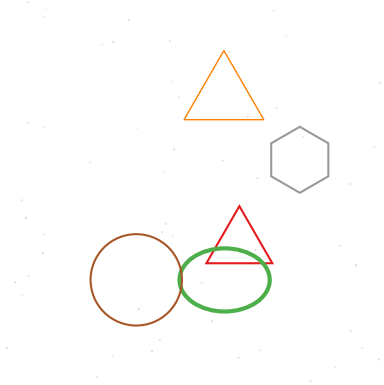[{"shape": "triangle", "thickness": 1.5, "radius": 0.49, "center": [0.622, 0.366]}, {"shape": "oval", "thickness": 3, "radius": 0.59, "center": [0.583, 0.273]}, {"shape": "triangle", "thickness": 1, "radius": 0.6, "center": [0.582, 0.749]}, {"shape": "circle", "thickness": 1.5, "radius": 0.59, "center": [0.354, 0.273]}, {"shape": "hexagon", "thickness": 1.5, "radius": 0.43, "center": [0.779, 0.585]}]